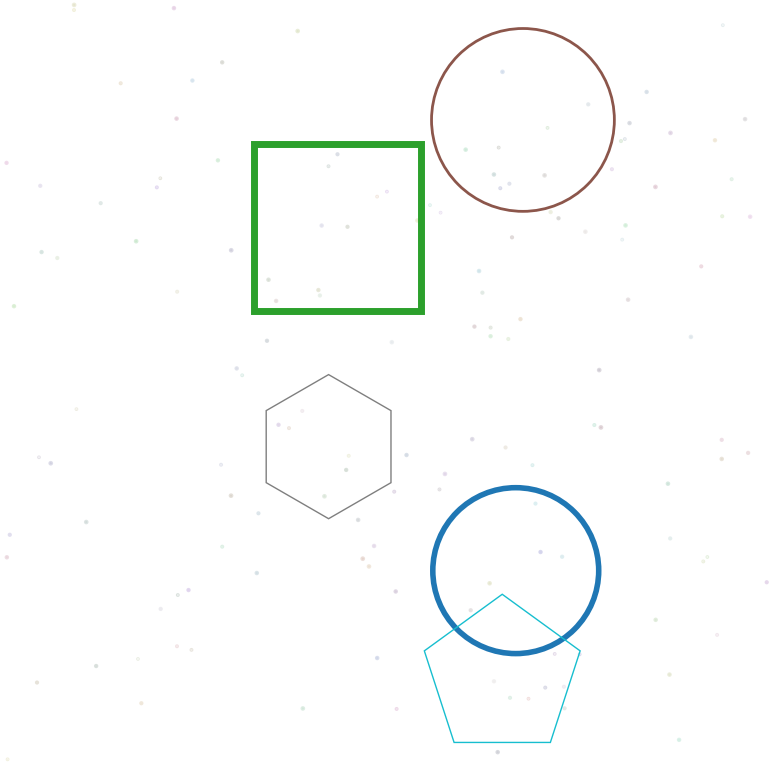[{"shape": "circle", "thickness": 2, "radius": 0.54, "center": [0.67, 0.259]}, {"shape": "square", "thickness": 2.5, "radius": 0.54, "center": [0.439, 0.704]}, {"shape": "circle", "thickness": 1, "radius": 0.59, "center": [0.679, 0.844]}, {"shape": "hexagon", "thickness": 0.5, "radius": 0.47, "center": [0.427, 0.42]}, {"shape": "pentagon", "thickness": 0.5, "radius": 0.53, "center": [0.652, 0.122]}]